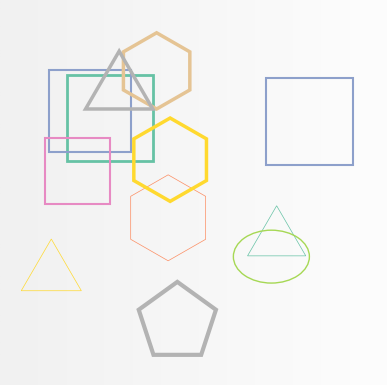[{"shape": "triangle", "thickness": 0.5, "radius": 0.43, "center": [0.714, 0.379]}, {"shape": "square", "thickness": 2, "radius": 0.55, "center": [0.283, 0.694]}, {"shape": "hexagon", "thickness": 0.5, "radius": 0.56, "center": [0.434, 0.434]}, {"shape": "square", "thickness": 1.5, "radius": 0.53, "center": [0.231, 0.712]}, {"shape": "square", "thickness": 1.5, "radius": 0.56, "center": [0.798, 0.684]}, {"shape": "square", "thickness": 1.5, "radius": 0.42, "center": [0.2, 0.556]}, {"shape": "oval", "thickness": 1, "radius": 0.49, "center": [0.7, 0.333]}, {"shape": "triangle", "thickness": 0.5, "radius": 0.45, "center": [0.132, 0.29]}, {"shape": "hexagon", "thickness": 2.5, "radius": 0.54, "center": [0.439, 0.585]}, {"shape": "hexagon", "thickness": 2.5, "radius": 0.49, "center": [0.404, 0.816]}, {"shape": "pentagon", "thickness": 3, "radius": 0.52, "center": [0.458, 0.163]}, {"shape": "triangle", "thickness": 2.5, "radius": 0.5, "center": [0.308, 0.767]}]